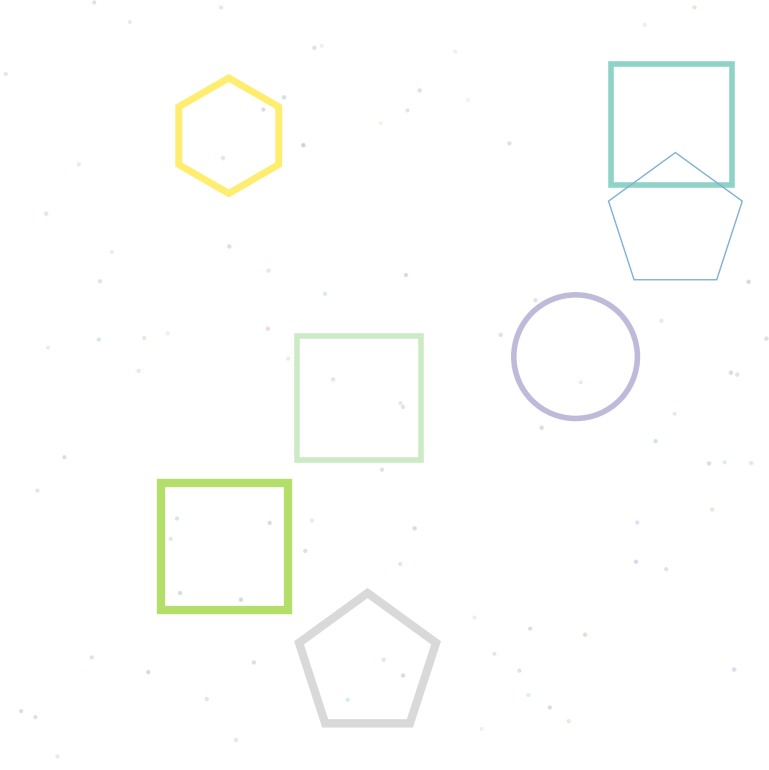[{"shape": "square", "thickness": 2, "radius": 0.39, "center": [0.872, 0.838]}, {"shape": "circle", "thickness": 2, "radius": 0.4, "center": [0.748, 0.537]}, {"shape": "pentagon", "thickness": 0.5, "radius": 0.46, "center": [0.877, 0.711]}, {"shape": "square", "thickness": 3, "radius": 0.41, "center": [0.292, 0.29]}, {"shape": "pentagon", "thickness": 3, "radius": 0.47, "center": [0.477, 0.136]}, {"shape": "square", "thickness": 2, "radius": 0.4, "center": [0.466, 0.483]}, {"shape": "hexagon", "thickness": 2.5, "radius": 0.37, "center": [0.297, 0.824]}]